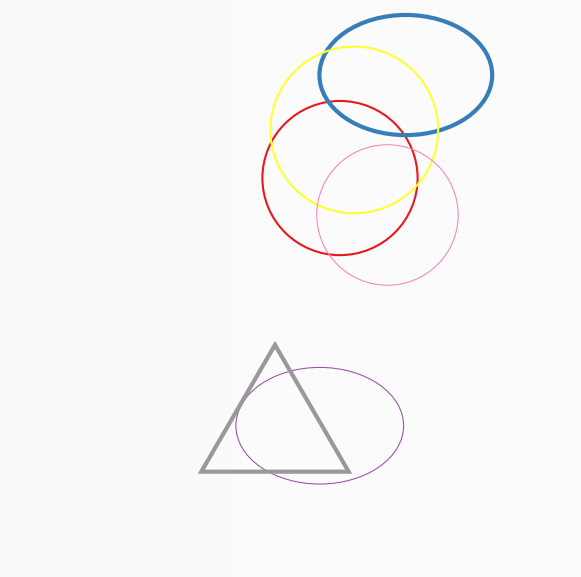[{"shape": "circle", "thickness": 1, "radius": 0.67, "center": [0.585, 0.691]}, {"shape": "oval", "thickness": 2, "radius": 0.74, "center": [0.698, 0.869]}, {"shape": "oval", "thickness": 0.5, "radius": 0.72, "center": [0.55, 0.262]}, {"shape": "circle", "thickness": 1, "radius": 0.72, "center": [0.61, 0.774]}, {"shape": "circle", "thickness": 0.5, "radius": 0.61, "center": [0.667, 0.627]}, {"shape": "triangle", "thickness": 2, "radius": 0.73, "center": [0.473, 0.256]}]